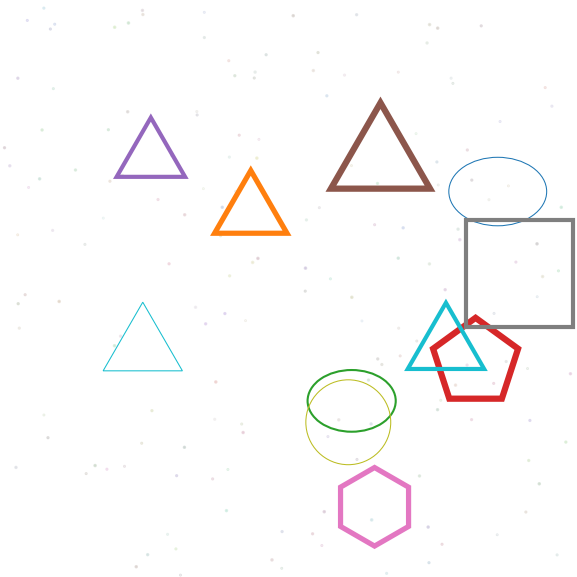[{"shape": "oval", "thickness": 0.5, "radius": 0.42, "center": [0.862, 0.667]}, {"shape": "triangle", "thickness": 2.5, "radius": 0.36, "center": [0.434, 0.631]}, {"shape": "oval", "thickness": 1, "radius": 0.38, "center": [0.609, 0.305]}, {"shape": "pentagon", "thickness": 3, "radius": 0.39, "center": [0.824, 0.371]}, {"shape": "triangle", "thickness": 2, "radius": 0.34, "center": [0.261, 0.727]}, {"shape": "triangle", "thickness": 3, "radius": 0.5, "center": [0.659, 0.722]}, {"shape": "hexagon", "thickness": 2.5, "radius": 0.34, "center": [0.649, 0.122]}, {"shape": "square", "thickness": 2, "radius": 0.46, "center": [0.899, 0.526]}, {"shape": "circle", "thickness": 0.5, "radius": 0.37, "center": [0.603, 0.268]}, {"shape": "triangle", "thickness": 0.5, "radius": 0.4, "center": [0.247, 0.397]}, {"shape": "triangle", "thickness": 2, "radius": 0.38, "center": [0.772, 0.398]}]